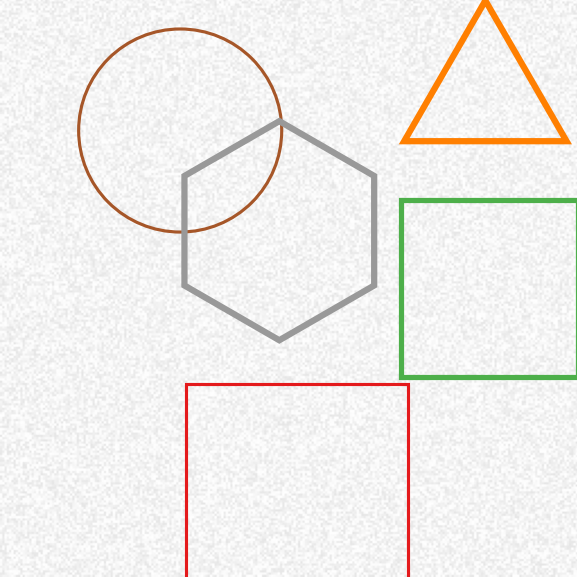[{"shape": "square", "thickness": 1.5, "radius": 0.96, "center": [0.514, 0.142]}, {"shape": "square", "thickness": 2.5, "radius": 0.77, "center": [0.847, 0.499]}, {"shape": "triangle", "thickness": 3, "radius": 0.81, "center": [0.84, 0.836]}, {"shape": "circle", "thickness": 1.5, "radius": 0.88, "center": [0.312, 0.773]}, {"shape": "hexagon", "thickness": 3, "radius": 0.95, "center": [0.484, 0.6]}]